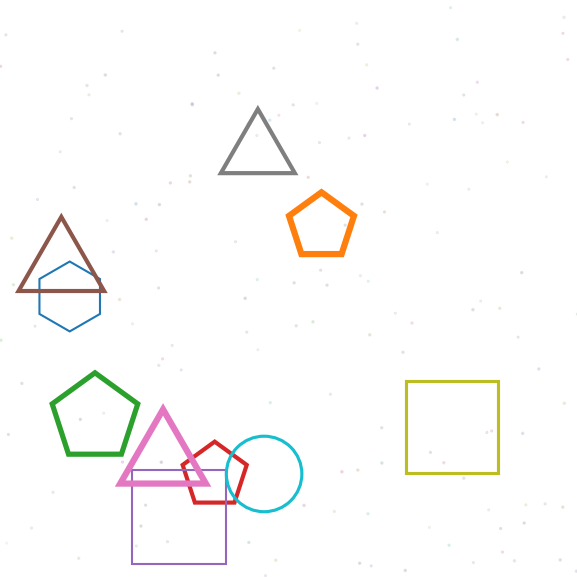[{"shape": "hexagon", "thickness": 1, "radius": 0.3, "center": [0.121, 0.486]}, {"shape": "pentagon", "thickness": 3, "radius": 0.3, "center": [0.557, 0.607]}, {"shape": "pentagon", "thickness": 2.5, "radius": 0.39, "center": [0.164, 0.276]}, {"shape": "pentagon", "thickness": 2, "radius": 0.29, "center": [0.372, 0.176]}, {"shape": "square", "thickness": 1, "radius": 0.41, "center": [0.31, 0.104]}, {"shape": "triangle", "thickness": 2, "radius": 0.43, "center": [0.106, 0.538]}, {"shape": "triangle", "thickness": 3, "radius": 0.43, "center": [0.282, 0.205]}, {"shape": "triangle", "thickness": 2, "radius": 0.37, "center": [0.447, 0.736]}, {"shape": "square", "thickness": 1.5, "radius": 0.4, "center": [0.783, 0.26]}, {"shape": "circle", "thickness": 1.5, "radius": 0.33, "center": [0.457, 0.178]}]